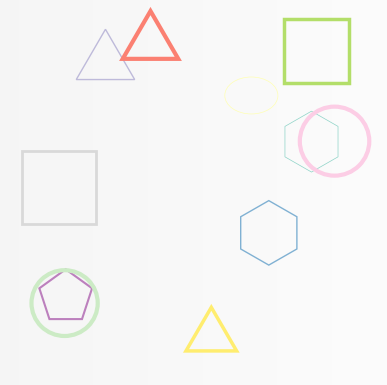[{"shape": "hexagon", "thickness": 0.5, "radius": 0.4, "center": [0.804, 0.632]}, {"shape": "oval", "thickness": 0.5, "radius": 0.34, "center": [0.649, 0.752]}, {"shape": "triangle", "thickness": 1, "radius": 0.44, "center": [0.272, 0.837]}, {"shape": "triangle", "thickness": 3, "radius": 0.41, "center": [0.388, 0.889]}, {"shape": "hexagon", "thickness": 1, "radius": 0.42, "center": [0.694, 0.395]}, {"shape": "square", "thickness": 2.5, "radius": 0.42, "center": [0.817, 0.867]}, {"shape": "circle", "thickness": 3, "radius": 0.45, "center": [0.863, 0.633]}, {"shape": "square", "thickness": 2, "radius": 0.47, "center": [0.152, 0.513]}, {"shape": "pentagon", "thickness": 1.5, "radius": 0.36, "center": [0.17, 0.229]}, {"shape": "circle", "thickness": 3, "radius": 0.43, "center": [0.167, 0.213]}, {"shape": "triangle", "thickness": 2.5, "radius": 0.38, "center": [0.545, 0.126]}]